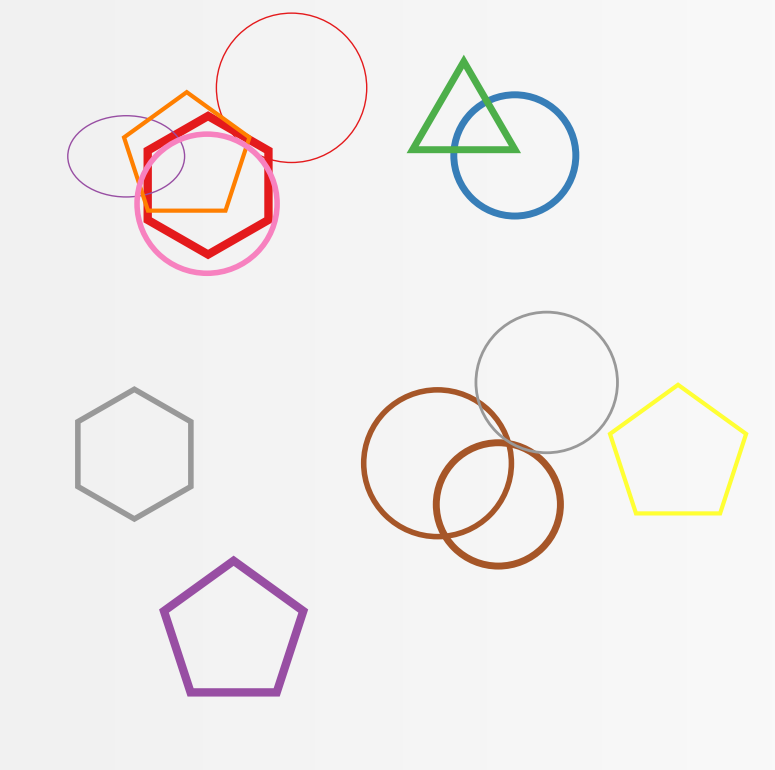[{"shape": "circle", "thickness": 0.5, "radius": 0.48, "center": [0.376, 0.886]}, {"shape": "hexagon", "thickness": 3, "radius": 0.45, "center": [0.268, 0.759]}, {"shape": "circle", "thickness": 2.5, "radius": 0.39, "center": [0.664, 0.798]}, {"shape": "triangle", "thickness": 2.5, "radius": 0.38, "center": [0.598, 0.844]}, {"shape": "oval", "thickness": 0.5, "radius": 0.38, "center": [0.163, 0.797]}, {"shape": "pentagon", "thickness": 3, "radius": 0.47, "center": [0.301, 0.177]}, {"shape": "pentagon", "thickness": 1.5, "radius": 0.43, "center": [0.241, 0.795]}, {"shape": "pentagon", "thickness": 1.5, "radius": 0.46, "center": [0.875, 0.408]}, {"shape": "circle", "thickness": 2, "radius": 0.48, "center": [0.565, 0.398]}, {"shape": "circle", "thickness": 2.5, "radius": 0.4, "center": [0.643, 0.345]}, {"shape": "circle", "thickness": 2, "radius": 0.45, "center": [0.267, 0.735]}, {"shape": "circle", "thickness": 1, "radius": 0.46, "center": [0.705, 0.503]}, {"shape": "hexagon", "thickness": 2, "radius": 0.42, "center": [0.173, 0.41]}]